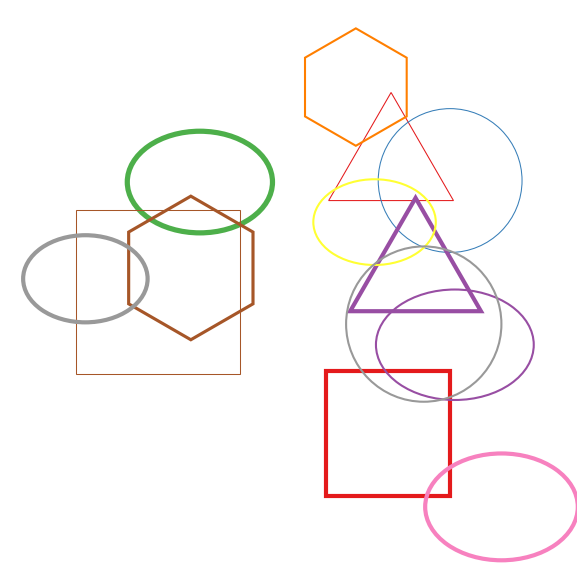[{"shape": "triangle", "thickness": 0.5, "radius": 0.62, "center": [0.677, 0.714]}, {"shape": "square", "thickness": 2, "radius": 0.54, "center": [0.672, 0.249]}, {"shape": "circle", "thickness": 0.5, "radius": 0.62, "center": [0.779, 0.687]}, {"shape": "oval", "thickness": 2.5, "radius": 0.63, "center": [0.346, 0.684]}, {"shape": "oval", "thickness": 1, "radius": 0.68, "center": [0.788, 0.402]}, {"shape": "triangle", "thickness": 2, "radius": 0.65, "center": [0.72, 0.526]}, {"shape": "hexagon", "thickness": 1, "radius": 0.51, "center": [0.616, 0.848]}, {"shape": "oval", "thickness": 1, "radius": 0.53, "center": [0.649, 0.614]}, {"shape": "hexagon", "thickness": 1.5, "radius": 0.62, "center": [0.33, 0.535]}, {"shape": "square", "thickness": 0.5, "radius": 0.71, "center": [0.274, 0.494]}, {"shape": "oval", "thickness": 2, "radius": 0.66, "center": [0.868, 0.121]}, {"shape": "circle", "thickness": 1, "radius": 0.67, "center": [0.734, 0.438]}, {"shape": "oval", "thickness": 2, "radius": 0.54, "center": [0.148, 0.516]}]